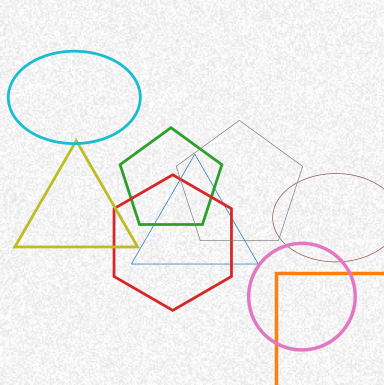[{"shape": "triangle", "thickness": 0.5, "radius": 0.95, "center": [0.506, 0.409]}, {"shape": "square", "thickness": 2.5, "radius": 0.78, "center": [0.873, 0.135]}, {"shape": "pentagon", "thickness": 2, "radius": 0.7, "center": [0.444, 0.529]}, {"shape": "hexagon", "thickness": 2, "radius": 0.88, "center": [0.449, 0.37]}, {"shape": "oval", "thickness": 0.5, "radius": 0.82, "center": [0.872, 0.435]}, {"shape": "circle", "thickness": 2.5, "radius": 0.69, "center": [0.784, 0.229]}, {"shape": "pentagon", "thickness": 0.5, "radius": 0.86, "center": [0.622, 0.515]}, {"shape": "triangle", "thickness": 2, "radius": 0.92, "center": [0.198, 0.451]}, {"shape": "oval", "thickness": 2, "radius": 0.86, "center": [0.193, 0.747]}]